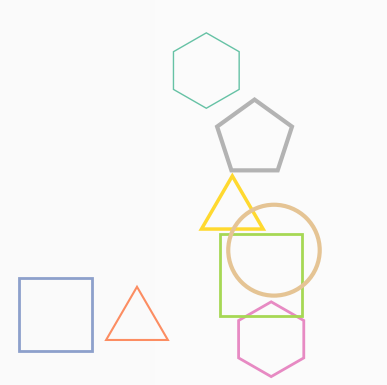[{"shape": "hexagon", "thickness": 1, "radius": 0.49, "center": [0.532, 0.817]}, {"shape": "triangle", "thickness": 1.5, "radius": 0.46, "center": [0.354, 0.163]}, {"shape": "square", "thickness": 2, "radius": 0.48, "center": [0.143, 0.183]}, {"shape": "hexagon", "thickness": 2, "radius": 0.49, "center": [0.7, 0.119]}, {"shape": "square", "thickness": 2, "radius": 0.53, "center": [0.674, 0.285]}, {"shape": "triangle", "thickness": 2.5, "radius": 0.46, "center": [0.6, 0.451]}, {"shape": "circle", "thickness": 3, "radius": 0.59, "center": [0.707, 0.35]}, {"shape": "pentagon", "thickness": 3, "radius": 0.51, "center": [0.657, 0.64]}]